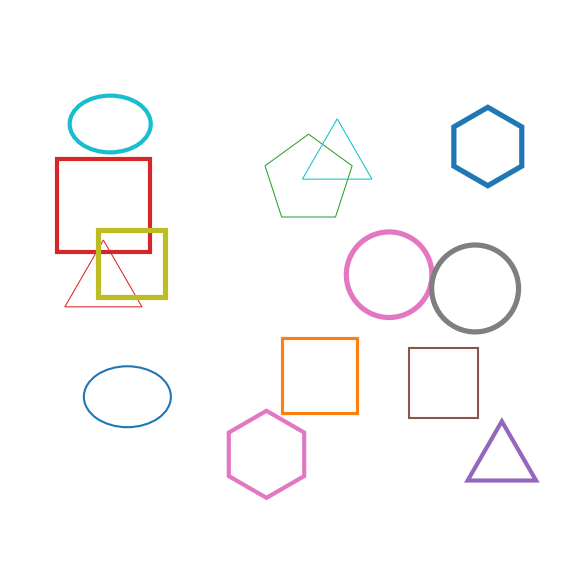[{"shape": "oval", "thickness": 1, "radius": 0.38, "center": [0.221, 0.312]}, {"shape": "hexagon", "thickness": 2.5, "radius": 0.34, "center": [0.845, 0.745]}, {"shape": "square", "thickness": 1.5, "radius": 0.32, "center": [0.554, 0.349]}, {"shape": "pentagon", "thickness": 0.5, "radius": 0.4, "center": [0.534, 0.688]}, {"shape": "triangle", "thickness": 0.5, "radius": 0.39, "center": [0.179, 0.506]}, {"shape": "square", "thickness": 2, "radius": 0.4, "center": [0.179, 0.643]}, {"shape": "triangle", "thickness": 2, "radius": 0.34, "center": [0.869, 0.201]}, {"shape": "square", "thickness": 1, "radius": 0.3, "center": [0.767, 0.336]}, {"shape": "circle", "thickness": 2.5, "radius": 0.37, "center": [0.674, 0.523]}, {"shape": "hexagon", "thickness": 2, "radius": 0.38, "center": [0.461, 0.212]}, {"shape": "circle", "thickness": 2.5, "radius": 0.38, "center": [0.823, 0.5]}, {"shape": "square", "thickness": 2.5, "radius": 0.29, "center": [0.228, 0.543]}, {"shape": "triangle", "thickness": 0.5, "radius": 0.35, "center": [0.584, 0.724]}, {"shape": "oval", "thickness": 2, "radius": 0.35, "center": [0.191, 0.784]}]